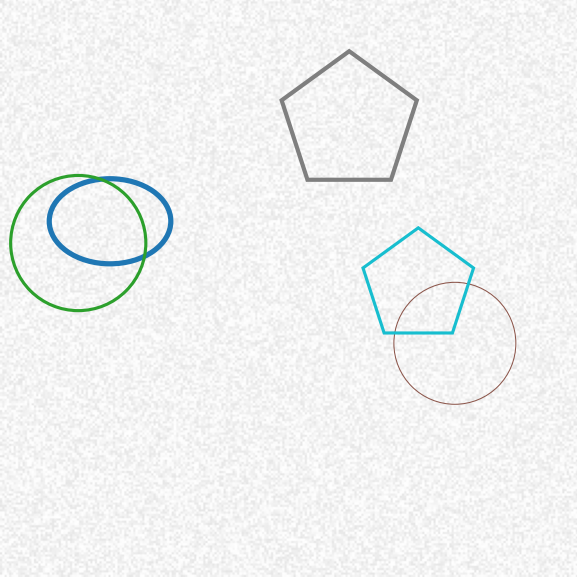[{"shape": "oval", "thickness": 2.5, "radius": 0.53, "center": [0.191, 0.616]}, {"shape": "circle", "thickness": 1.5, "radius": 0.59, "center": [0.135, 0.578]}, {"shape": "circle", "thickness": 0.5, "radius": 0.53, "center": [0.788, 0.405]}, {"shape": "pentagon", "thickness": 2, "radius": 0.62, "center": [0.605, 0.787]}, {"shape": "pentagon", "thickness": 1.5, "radius": 0.5, "center": [0.724, 0.504]}]